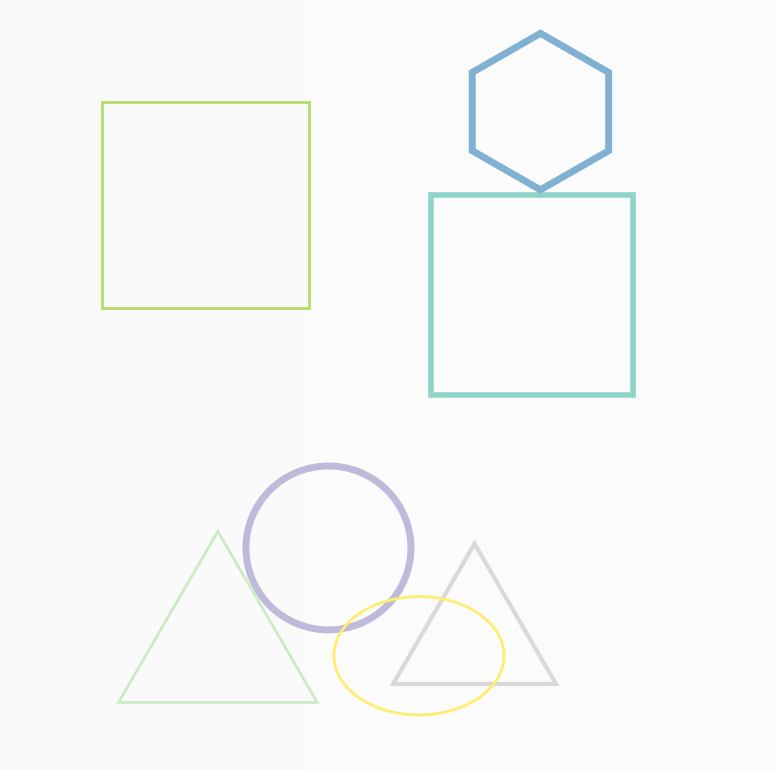[{"shape": "square", "thickness": 2, "radius": 0.65, "center": [0.687, 0.617]}, {"shape": "circle", "thickness": 2.5, "radius": 0.53, "center": [0.424, 0.288]}, {"shape": "hexagon", "thickness": 2.5, "radius": 0.51, "center": [0.697, 0.855]}, {"shape": "square", "thickness": 1, "radius": 0.67, "center": [0.265, 0.733]}, {"shape": "triangle", "thickness": 1.5, "radius": 0.61, "center": [0.612, 0.172]}, {"shape": "triangle", "thickness": 1, "radius": 0.74, "center": [0.281, 0.162]}, {"shape": "oval", "thickness": 1, "radius": 0.55, "center": [0.541, 0.148]}]